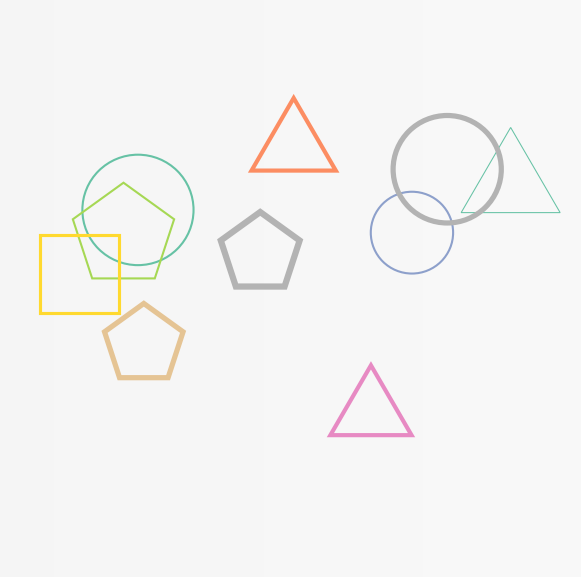[{"shape": "triangle", "thickness": 0.5, "radius": 0.49, "center": [0.879, 0.68]}, {"shape": "circle", "thickness": 1, "radius": 0.48, "center": [0.237, 0.636]}, {"shape": "triangle", "thickness": 2, "radius": 0.42, "center": [0.505, 0.746]}, {"shape": "circle", "thickness": 1, "radius": 0.35, "center": [0.709, 0.596]}, {"shape": "triangle", "thickness": 2, "radius": 0.4, "center": [0.638, 0.286]}, {"shape": "pentagon", "thickness": 1, "radius": 0.46, "center": [0.212, 0.591]}, {"shape": "square", "thickness": 1.5, "radius": 0.34, "center": [0.136, 0.524]}, {"shape": "pentagon", "thickness": 2.5, "radius": 0.36, "center": [0.247, 0.403]}, {"shape": "pentagon", "thickness": 3, "radius": 0.36, "center": [0.448, 0.561]}, {"shape": "circle", "thickness": 2.5, "radius": 0.47, "center": [0.769, 0.706]}]